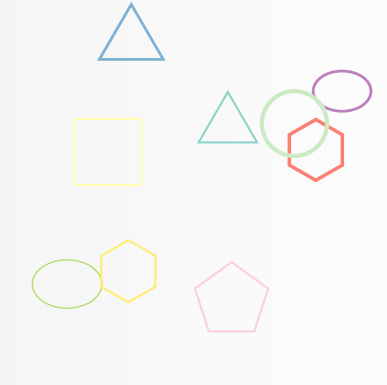[{"shape": "triangle", "thickness": 1.5, "radius": 0.44, "center": [0.588, 0.674]}, {"shape": "square", "thickness": 1.5, "radius": 0.43, "center": [0.279, 0.604]}, {"shape": "hexagon", "thickness": 2.5, "radius": 0.39, "center": [0.815, 0.611]}, {"shape": "triangle", "thickness": 2, "radius": 0.48, "center": [0.339, 0.893]}, {"shape": "oval", "thickness": 1, "radius": 0.45, "center": [0.173, 0.262]}, {"shape": "pentagon", "thickness": 1.5, "radius": 0.5, "center": [0.597, 0.22]}, {"shape": "oval", "thickness": 2, "radius": 0.37, "center": [0.883, 0.763]}, {"shape": "circle", "thickness": 3, "radius": 0.42, "center": [0.76, 0.679]}, {"shape": "hexagon", "thickness": 1.5, "radius": 0.4, "center": [0.331, 0.295]}]